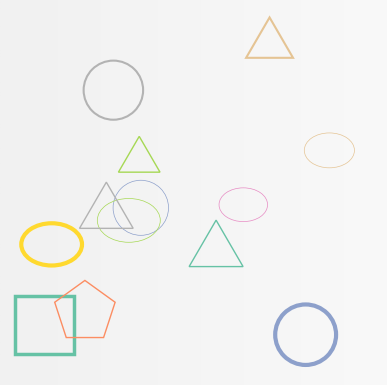[{"shape": "square", "thickness": 2.5, "radius": 0.38, "center": [0.114, 0.156]}, {"shape": "triangle", "thickness": 1, "radius": 0.4, "center": [0.558, 0.348]}, {"shape": "pentagon", "thickness": 1, "radius": 0.41, "center": [0.219, 0.19]}, {"shape": "circle", "thickness": 3, "radius": 0.39, "center": [0.789, 0.131]}, {"shape": "circle", "thickness": 0.5, "radius": 0.36, "center": [0.363, 0.46]}, {"shape": "oval", "thickness": 0.5, "radius": 0.31, "center": [0.628, 0.468]}, {"shape": "triangle", "thickness": 1, "radius": 0.31, "center": [0.359, 0.584]}, {"shape": "oval", "thickness": 0.5, "radius": 0.41, "center": [0.332, 0.428]}, {"shape": "oval", "thickness": 3, "radius": 0.39, "center": [0.133, 0.365]}, {"shape": "oval", "thickness": 0.5, "radius": 0.32, "center": [0.85, 0.609]}, {"shape": "triangle", "thickness": 1.5, "radius": 0.35, "center": [0.696, 0.885]}, {"shape": "circle", "thickness": 1.5, "radius": 0.38, "center": [0.293, 0.766]}, {"shape": "triangle", "thickness": 1, "radius": 0.4, "center": [0.274, 0.447]}]